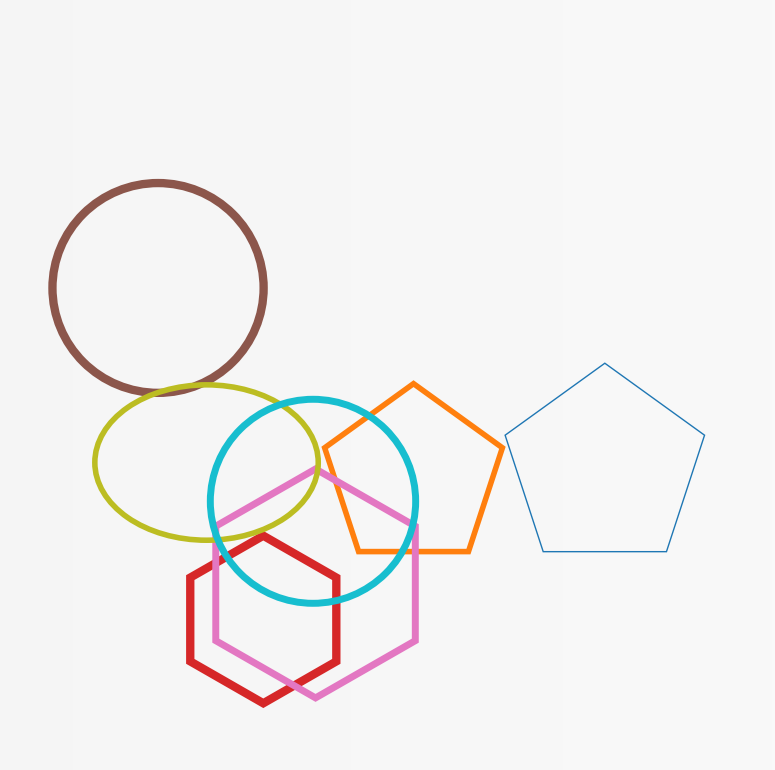[{"shape": "pentagon", "thickness": 0.5, "radius": 0.68, "center": [0.78, 0.393]}, {"shape": "pentagon", "thickness": 2, "radius": 0.6, "center": [0.534, 0.381]}, {"shape": "hexagon", "thickness": 3, "radius": 0.54, "center": [0.34, 0.195]}, {"shape": "circle", "thickness": 3, "radius": 0.68, "center": [0.204, 0.626]}, {"shape": "hexagon", "thickness": 2.5, "radius": 0.74, "center": [0.407, 0.242]}, {"shape": "oval", "thickness": 2, "radius": 0.72, "center": [0.267, 0.399]}, {"shape": "circle", "thickness": 2.5, "radius": 0.66, "center": [0.404, 0.349]}]